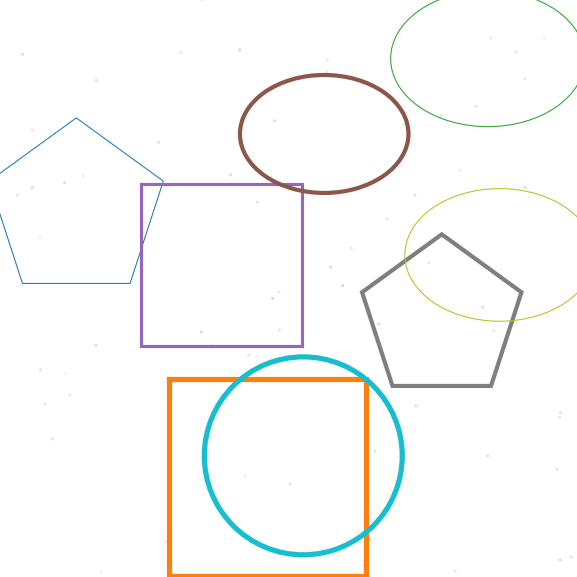[{"shape": "pentagon", "thickness": 0.5, "radius": 0.79, "center": [0.132, 0.637]}, {"shape": "square", "thickness": 2.5, "radius": 0.86, "center": [0.463, 0.173]}, {"shape": "oval", "thickness": 0.5, "radius": 0.84, "center": [0.845, 0.898]}, {"shape": "square", "thickness": 1.5, "radius": 0.7, "center": [0.384, 0.54]}, {"shape": "oval", "thickness": 2, "radius": 0.73, "center": [0.561, 0.767]}, {"shape": "pentagon", "thickness": 2, "radius": 0.73, "center": [0.765, 0.448]}, {"shape": "oval", "thickness": 0.5, "radius": 0.82, "center": [0.865, 0.558]}, {"shape": "circle", "thickness": 2.5, "radius": 0.86, "center": [0.525, 0.21]}]